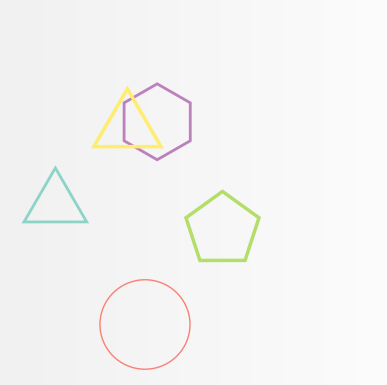[{"shape": "triangle", "thickness": 2, "radius": 0.47, "center": [0.143, 0.47]}, {"shape": "circle", "thickness": 1, "radius": 0.58, "center": [0.374, 0.157]}, {"shape": "pentagon", "thickness": 2.5, "radius": 0.5, "center": [0.574, 0.404]}, {"shape": "hexagon", "thickness": 2, "radius": 0.49, "center": [0.406, 0.684]}, {"shape": "triangle", "thickness": 2.5, "radius": 0.5, "center": [0.329, 0.669]}]